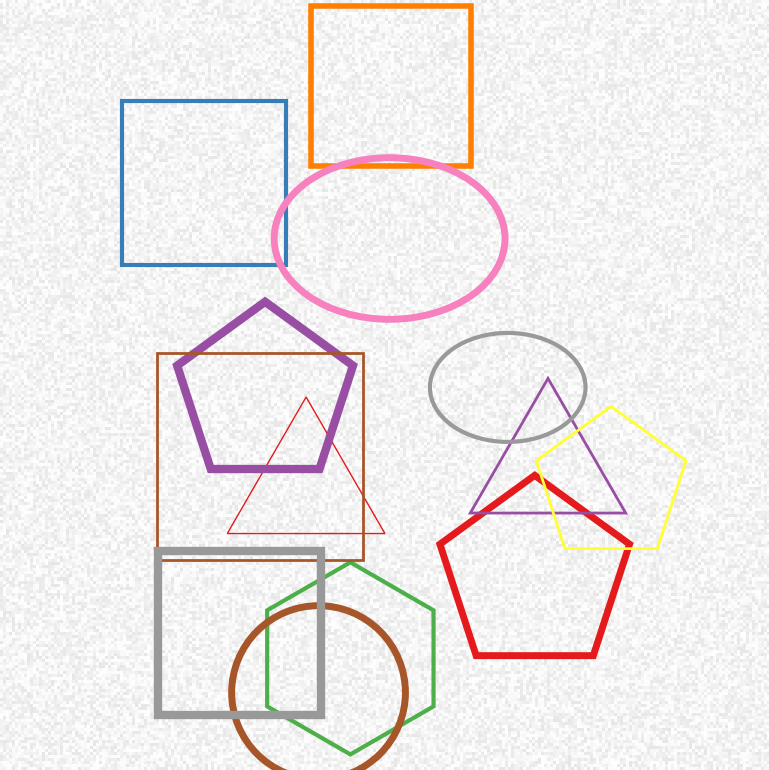[{"shape": "pentagon", "thickness": 2.5, "radius": 0.65, "center": [0.694, 0.253]}, {"shape": "triangle", "thickness": 0.5, "radius": 0.59, "center": [0.398, 0.366]}, {"shape": "square", "thickness": 1.5, "radius": 0.53, "center": [0.265, 0.762]}, {"shape": "hexagon", "thickness": 1.5, "radius": 0.62, "center": [0.455, 0.145]}, {"shape": "pentagon", "thickness": 3, "radius": 0.6, "center": [0.344, 0.488]}, {"shape": "triangle", "thickness": 1, "radius": 0.58, "center": [0.712, 0.392]}, {"shape": "square", "thickness": 2, "radius": 0.52, "center": [0.508, 0.888]}, {"shape": "pentagon", "thickness": 1, "radius": 0.51, "center": [0.794, 0.37]}, {"shape": "circle", "thickness": 2.5, "radius": 0.56, "center": [0.414, 0.101]}, {"shape": "square", "thickness": 1, "radius": 0.67, "center": [0.338, 0.407]}, {"shape": "oval", "thickness": 2.5, "radius": 0.75, "center": [0.506, 0.69]}, {"shape": "oval", "thickness": 1.5, "radius": 0.51, "center": [0.659, 0.497]}, {"shape": "square", "thickness": 3, "radius": 0.53, "center": [0.311, 0.178]}]